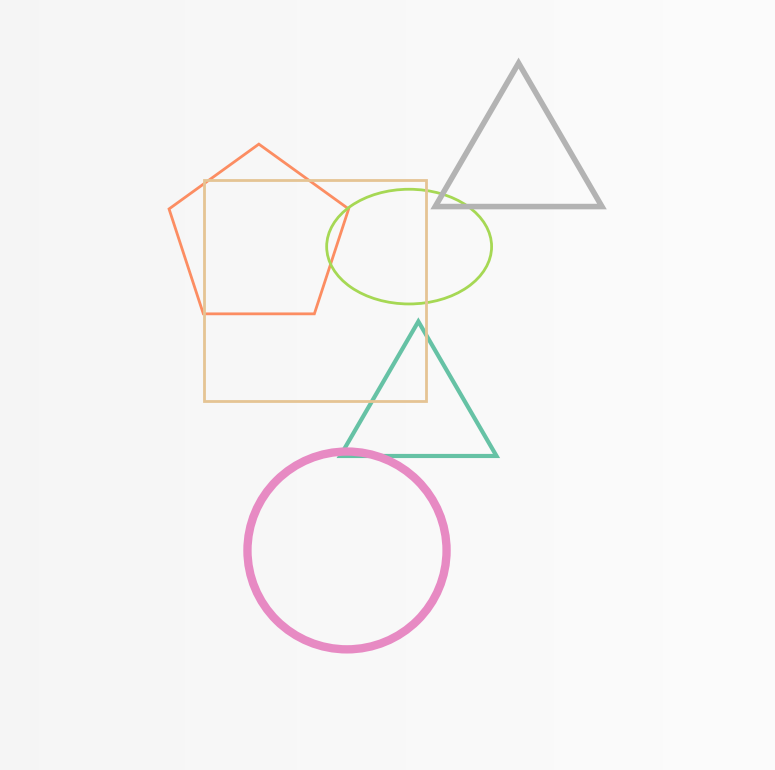[{"shape": "triangle", "thickness": 1.5, "radius": 0.58, "center": [0.54, 0.466]}, {"shape": "pentagon", "thickness": 1, "radius": 0.61, "center": [0.334, 0.691]}, {"shape": "circle", "thickness": 3, "radius": 0.64, "center": [0.448, 0.285]}, {"shape": "oval", "thickness": 1, "radius": 0.53, "center": [0.528, 0.68]}, {"shape": "square", "thickness": 1, "radius": 0.72, "center": [0.406, 0.622]}, {"shape": "triangle", "thickness": 2, "radius": 0.62, "center": [0.669, 0.794]}]